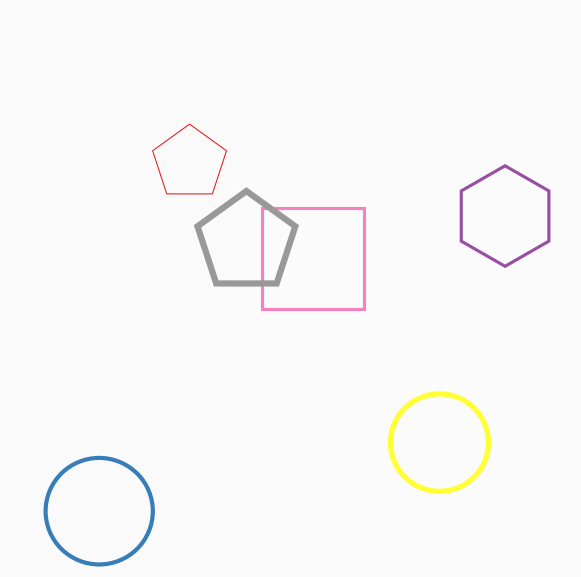[{"shape": "pentagon", "thickness": 0.5, "radius": 0.33, "center": [0.326, 0.717]}, {"shape": "circle", "thickness": 2, "radius": 0.46, "center": [0.171, 0.114]}, {"shape": "hexagon", "thickness": 1.5, "radius": 0.44, "center": [0.869, 0.625]}, {"shape": "circle", "thickness": 2.5, "radius": 0.42, "center": [0.756, 0.233]}, {"shape": "square", "thickness": 1.5, "radius": 0.44, "center": [0.538, 0.551]}, {"shape": "pentagon", "thickness": 3, "radius": 0.44, "center": [0.424, 0.58]}]